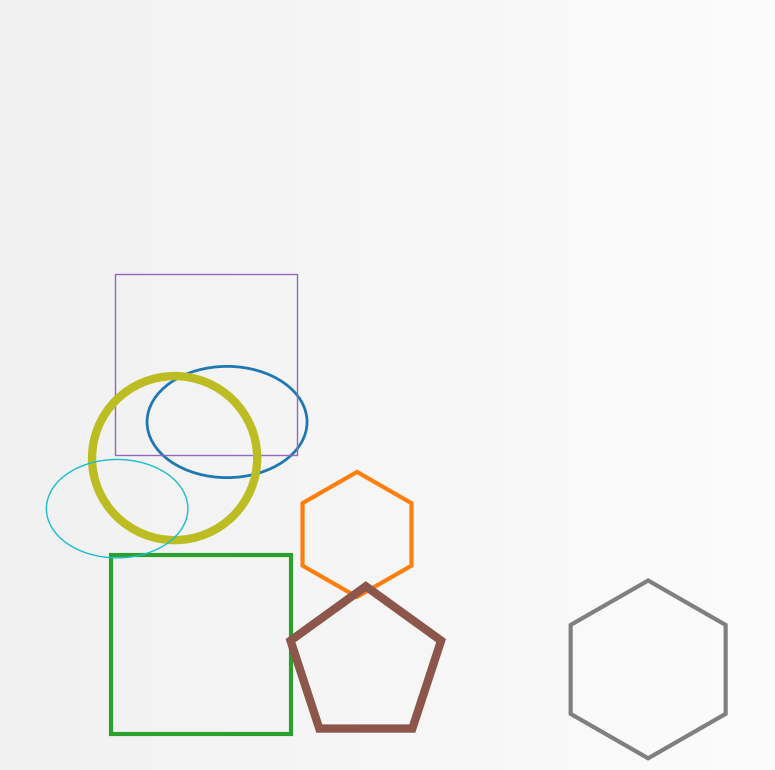[{"shape": "oval", "thickness": 1, "radius": 0.52, "center": [0.293, 0.452]}, {"shape": "hexagon", "thickness": 1.5, "radius": 0.41, "center": [0.461, 0.306]}, {"shape": "square", "thickness": 1.5, "radius": 0.58, "center": [0.259, 0.163]}, {"shape": "square", "thickness": 0.5, "radius": 0.59, "center": [0.265, 0.526]}, {"shape": "pentagon", "thickness": 3, "radius": 0.51, "center": [0.472, 0.136]}, {"shape": "hexagon", "thickness": 1.5, "radius": 0.58, "center": [0.836, 0.131]}, {"shape": "circle", "thickness": 3, "radius": 0.53, "center": [0.225, 0.405]}, {"shape": "oval", "thickness": 0.5, "radius": 0.46, "center": [0.151, 0.339]}]